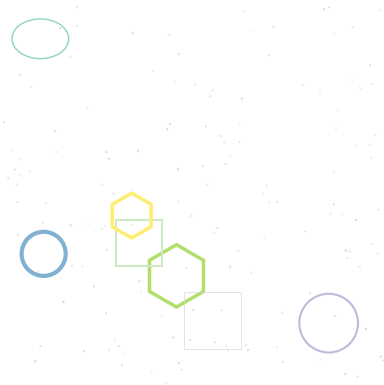[{"shape": "oval", "thickness": 1, "radius": 0.37, "center": [0.105, 0.899]}, {"shape": "circle", "thickness": 1.5, "radius": 0.38, "center": [0.854, 0.161]}, {"shape": "circle", "thickness": 3, "radius": 0.29, "center": [0.113, 0.341]}, {"shape": "hexagon", "thickness": 2.5, "radius": 0.4, "center": [0.458, 0.283]}, {"shape": "square", "thickness": 0.5, "radius": 0.37, "center": [0.551, 0.167]}, {"shape": "square", "thickness": 1.5, "radius": 0.3, "center": [0.361, 0.368]}, {"shape": "hexagon", "thickness": 2.5, "radius": 0.29, "center": [0.342, 0.44]}]